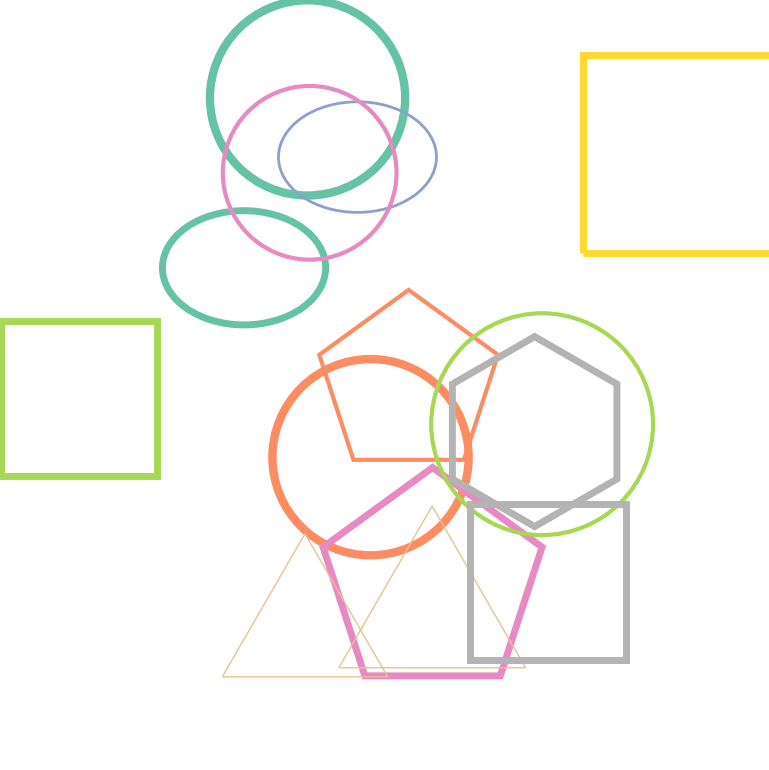[{"shape": "oval", "thickness": 2.5, "radius": 0.53, "center": [0.317, 0.652]}, {"shape": "circle", "thickness": 3, "radius": 0.63, "center": [0.399, 0.873]}, {"shape": "pentagon", "thickness": 1.5, "radius": 0.61, "center": [0.531, 0.501]}, {"shape": "circle", "thickness": 3, "radius": 0.64, "center": [0.481, 0.406]}, {"shape": "oval", "thickness": 1, "radius": 0.51, "center": [0.464, 0.796]}, {"shape": "pentagon", "thickness": 2.5, "radius": 0.75, "center": [0.562, 0.243]}, {"shape": "circle", "thickness": 1.5, "radius": 0.56, "center": [0.402, 0.776]}, {"shape": "square", "thickness": 2.5, "radius": 0.51, "center": [0.103, 0.482]}, {"shape": "circle", "thickness": 1.5, "radius": 0.72, "center": [0.704, 0.449]}, {"shape": "square", "thickness": 2.5, "radius": 0.64, "center": [0.886, 0.8]}, {"shape": "triangle", "thickness": 0.5, "radius": 0.62, "center": [0.396, 0.183]}, {"shape": "triangle", "thickness": 0.5, "radius": 0.7, "center": [0.561, 0.203]}, {"shape": "hexagon", "thickness": 2.5, "radius": 0.62, "center": [0.694, 0.44]}, {"shape": "square", "thickness": 2.5, "radius": 0.51, "center": [0.712, 0.244]}]